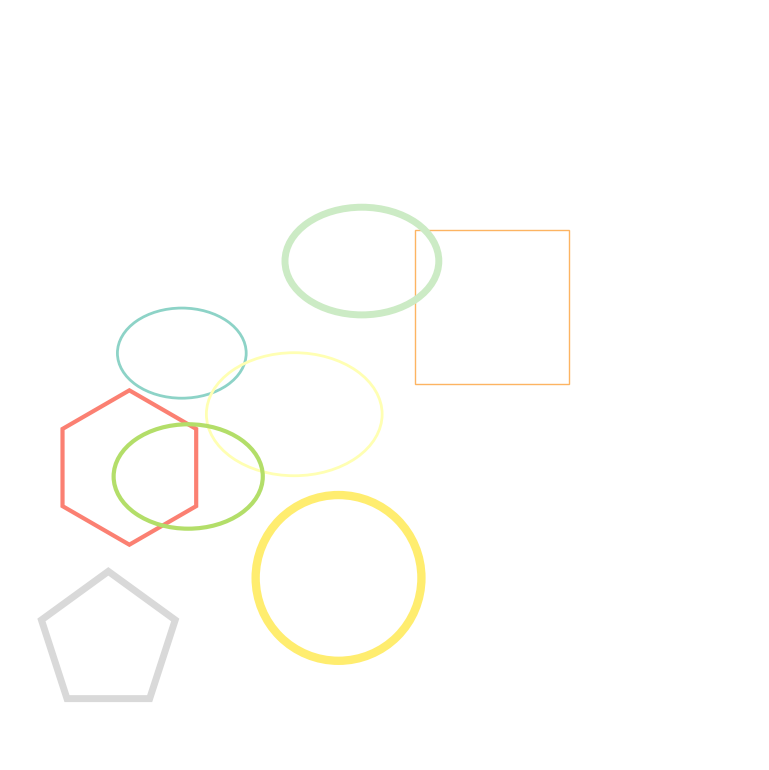[{"shape": "oval", "thickness": 1, "radius": 0.42, "center": [0.236, 0.541]}, {"shape": "oval", "thickness": 1, "radius": 0.57, "center": [0.382, 0.462]}, {"shape": "hexagon", "thickness": 1.5, "radius": 0.5, "center": [0.168, 0.393]}, {"shape": "square", "thickness": 0.5, "radius": 0.5, "center": [0.639, 0.601]}, {"shape": "oval", "thickness": 1.5, "radius": 0.48, "center": [0.244, 0.381]}, {"shape": "pentagon", "thickness": 2.5, "radius": 0.46, "center": [0.141, 0.167]}, {"shape": "oval", "thickness": 2.5, "radius": 0.5, "center": [0.47, 0.661]}, {"shape": "circle", "thickness": 3, "radius": 0.54, "center": [0.44, 0.249]}]